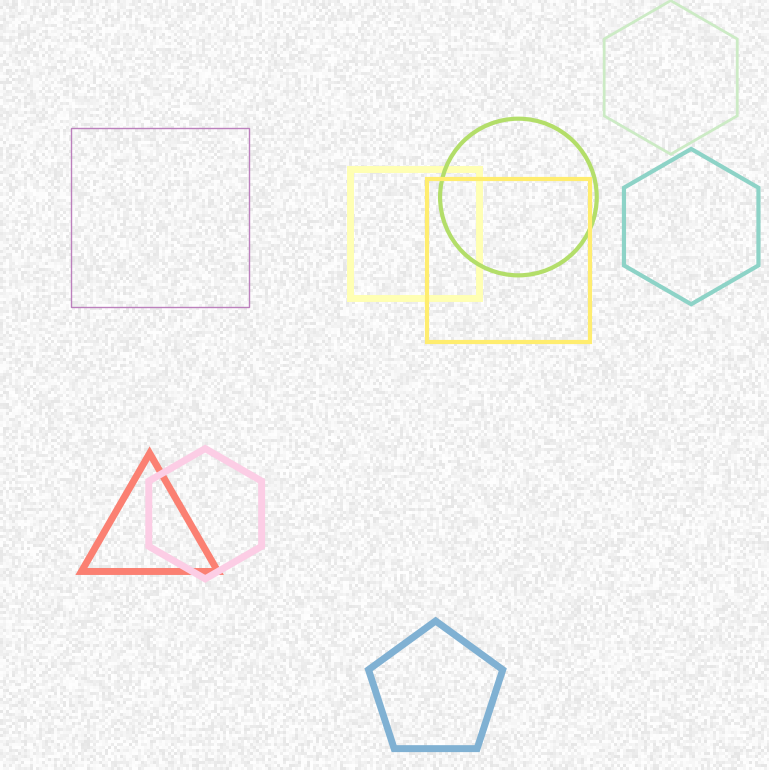[{"shape": "hexagon", "thickness": 1.5, "radius": 0.5, "center": [0.898, 0.706]}, {"shape": "square", "thickness": 2.5, "radius": 0.42, "center": [0.538, 0.697]}, {"shape": "triangle", "thickness": 2.5, "radius": 0.51, "center": [0.194, 0.309]}, {"shape": "pentagon", "thickness": 2.5, "radius": 0.46, "center": [0.566, 0.102]}, {"shape": "circle", "thickness": 1.5, "radius": 0.51, "center": [0.673, 0.744]}, {"shape": "hexagon", "thickness": 2.5, "radius": 0.42, "center": [0.267, 0.333]}, {"shape": "square", "thickness": 0.5, "radius": 0.58, "center": [0.208, 0.717]}, {"shape": "hexagon", "thickness": 1, "radius": 0.5, "center": [0.871, 0.899]}, {"shape": "square", "thickness": 1.5, "radius": 0.53, "center": [0.66, 0.662]}]